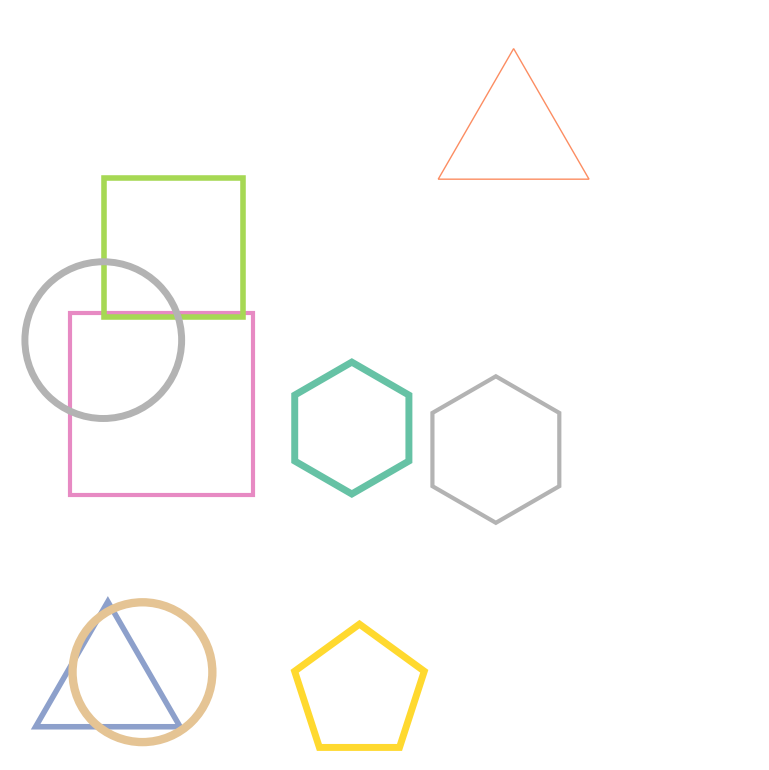[{"shape": "hexagon", "thickness": 2.5, "radius": 0.43, "center": [0.457, 0.444]}, {"shape": "triangle", "thickness": 0.5, "radius": 0.57, "center": [0.667, 0.824]}, {"shape": "triangle", "thickness": 2, "radius": 0.54, "center": [0.14, 0.11]}, {"shape": "square", "thickness": 1.5, "radius": 0.59, "center": [0.21, 0.475]}, {"shape": "square", "thickness": 2, "radius": 0.45, "center": [0.225, 0.679]}, {"shape": "pentagon", "thickness": 2.5, "radius": 0.44, "center": [0.467, 0.101]}, {"shape": "circle", "thickness": 3, "radius": 0.45, "center": [0.185, 0.127]}, {"shape": "hexagon", "thickness": 1.5, "radius": 0.48, "center": [0.644, 0.416]}, {"shape": "circle", "thickness": 2.5, "radius": 0.51, "center": [0.134, 0.558]}]